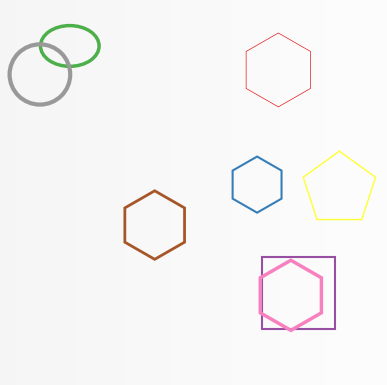[{"shape": "hexagon", "thickness": 0.5, "radius": 0.48, "center": [0.718, 0.818]}, {"shape": "hexagon", "thickness": 1.5, "radius": 0.36, "center": [0.663, 0.52]}, {"shape": "oval", "thickness": 2.5, "radius": 0.38, "center": [0.18, 0.881]}, {"shape": "square", "thickness": 1.5, "radius": 0.47, "center": [0.771, 0.238]}, {"shape": "pentagon", "thickness": 1, "radius": 0.49, "center": [0.876, 0.509]}, {"shape": "hexagon", "thickness": 2, "radius": 0.44, "center": [0.399, 0.415]}, {"shape": "hexagon", "thickness": 2.5, "radius": 0.46, "center": [0.751, 0.233]}, {"shape": "circle", "thickness": 3, "radius": 0.39, "center": [0.103, 0.807]}]